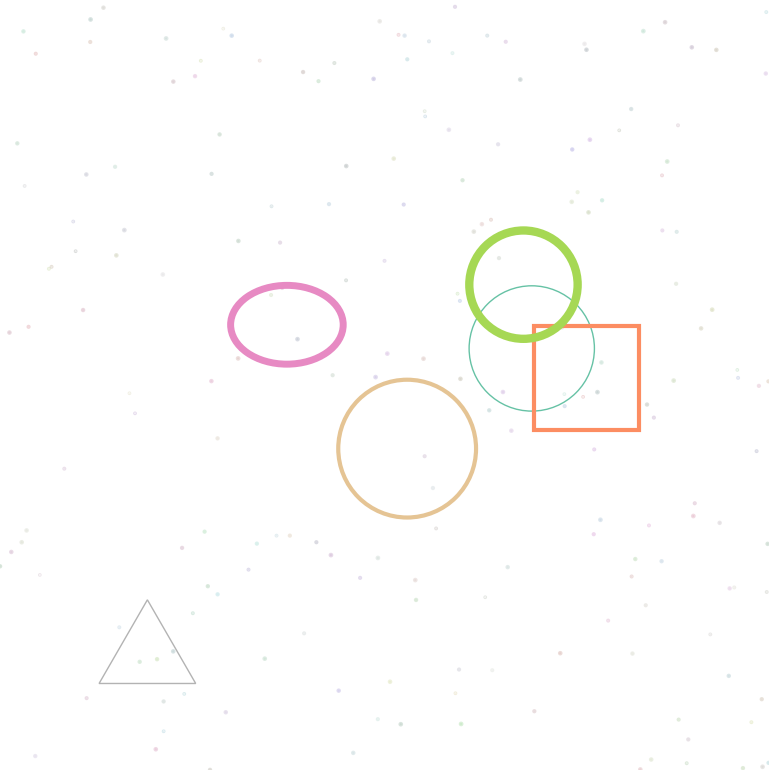[{"shape": "circle", "thickness": 0.5, "radius": 0.41, "center": [0.691, 0.547]}, {"shape": "square", "thickness": 1.5, "radius": 0.34, "center": [0.762, 0.509]}, {"shape": "oval", "thickness": 2.5, "radius": 0.37, "center": [0.373, 0.578]}, {"shape": "circle", "thickness": 3, "radius": 0.35, "center": [0.68, 0.63]}, {"shape": "circle", "thickness": 1.5, "radius": 0.45, "center": [0.529, 0.417]}, {"shape": "triangle", "thickness": 0.5, "radius": 0.36, "center": [0.191, 0.149]}]